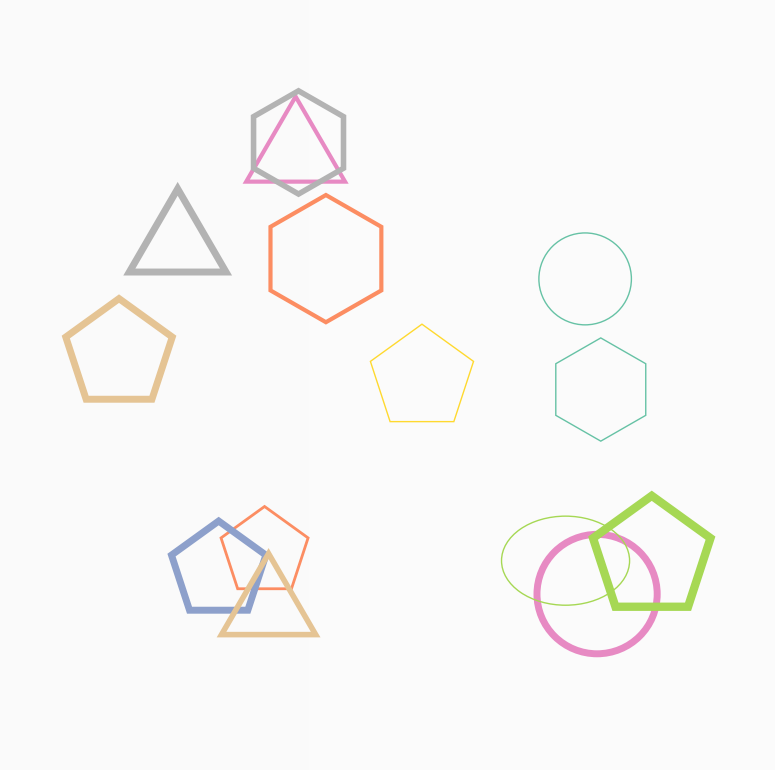[{"shape": "hexagon", "thickness": 0.5, "radius": 0.34, "center": [0.775, 0.494]}, {"shape": "circle", "thickness": 0.5, "radius": 0.3, "center": [0.755, 0.638]}, {"shape": "hexagon", "thickness": 1.5, "radius": 0.41, "center": [0.421, 0.664]}, {"shape": "pentagon", "thickness": 1, "radius": 0.3, "center": [0.341, 0.283]}, {"shape": "pentagon", "thickness": 2.5, "radius": 0.32, "center": [0.282, 0.259]}, {"shape": "circle", "thickness": 2.5, "radius": 0.39, "center": [0.77, 0.228]}, {"shape": "triangle", "thickness": 1.5, "radius": 0.37, "center": [0.381, 0.801]}, {"shape": "pentagon", "thickness": 3, "radius": 0.4, "center": [0.841, 0.276]}, {"shape": "oval", "thickness": 0.5, "radius": 0.41, "center": [0.73, 0.272]}, {"shape": "pentagon", "thickness": 0.5, "radius": 0.35, "center": [0.544, 0.509]}, {"shape": "triangle", "thickness": 2, "radius": 0.35, "center": [0.347, 0.211]}, {"shape": "pentagon", "thickness": 2.5, "radius": 0.36, "center": [0.154, 0.54]}, {"shape": "triangle", "thickness": 2.5, "radius": 0.36, "center": [0.229, 0.683]}, {"shape": "hexagon", "thickness": 2, "radius": 0.34, "center": [0.385, 0.815]}]